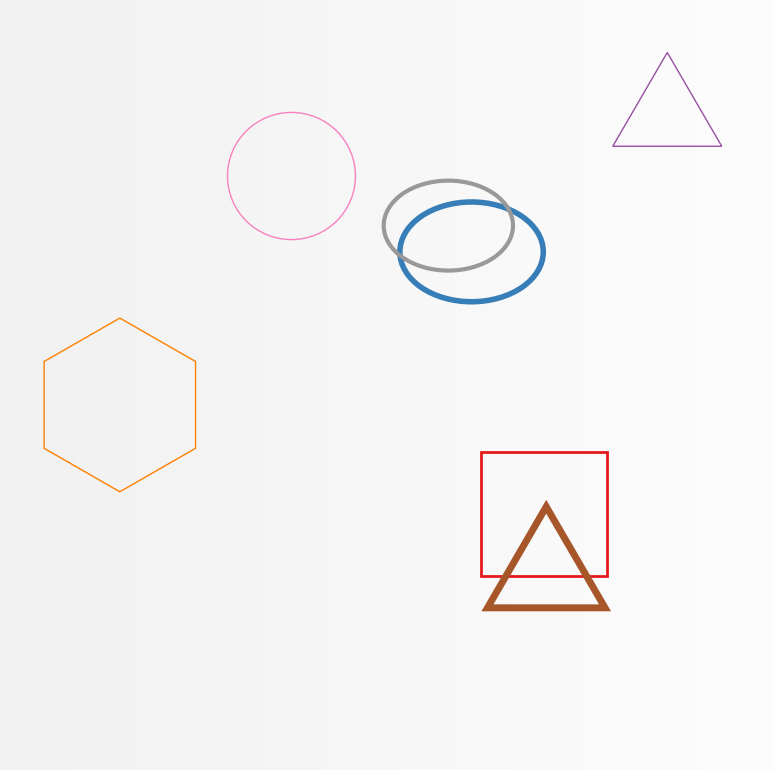[{"shape": "square", "thickness": 1, "radius": 0.4, "center": [0.702, 0.332]}, {"shape": "oval", "thickness": 2, "radius": 0.46, "center": [0.608, 0.673]}, {"shape": "triangle", "thickness": 0.5, "radius": 0.41, "center": [0.861, 0.851]}, {"shape": "hexagon", "thickness": 0.5, "radius": 0.56, "center": [0.155, 0.474]}, {"shape": "triangle", "thickness": 2.5, "radius": 0.44, "center": [0.705, 0.254]}, {"shape": "circle", "thickness": 0.5, "radius": 0.41, "center": [0.376, 0.771]}, {"shape": "oval", "thickness": 1.5, "radius": 0.42, "center": [0.578, 0.707]}]